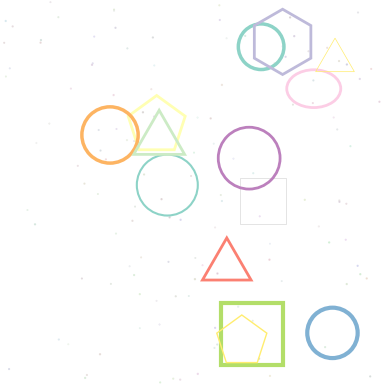[{"shape": "circle", "thickness": 1.5, "radius": 0.4, "center": [0.435, 0.519]}, {"shape": "circle", "thickness": 2.5, "radius": 0.3, "center": [0.678, 0.879]}, {"shape": "pentagon", "thickness": 2, "radius": 0.39, "center": [0.407, 0.674]}, {"shape": "hexagon", "thickness": 2, "radius": 0.42, "center": [0.734, 0.891]}, {"shape": "triangle", "thickness": 2, "radius": 0.36, "center": [0.589, 0.309]}, {"shape": "circle", "thickness": 3, "radius": 0.33, "center": [0.864, 0.135]}, {"shape": "circle", "thickness": 2.5, "radius": 0.37, "center": [0.286, 0.649]}, {"shape": "square", "thickness": 3, "radius": 0.4, "center": [0.655, 0.132]}, {"shape": "oval", "thickness": 2, "radius": 0.35, "center": [0.815, 0.77]}, {"shape": "square", "thickness": 0.5, "radius": 0.3, "center": [0.683, 0.478]}, {"shape": "circle", "thickness": 2, "radius": 0.4, "center": [0.647, 0.589]}, {"shape": "triangle", "thickness": 2, "radius": 0.38, "center": [0.413, 0.637]}, {"shape": "triangle", "thickness": 0.5, "radius": 0.29, "center": [0.87, 0.843]}, {"shape": "pentagon", "thickness": 1, "radius": 0.34, "center": [0.628, 0.114]}]